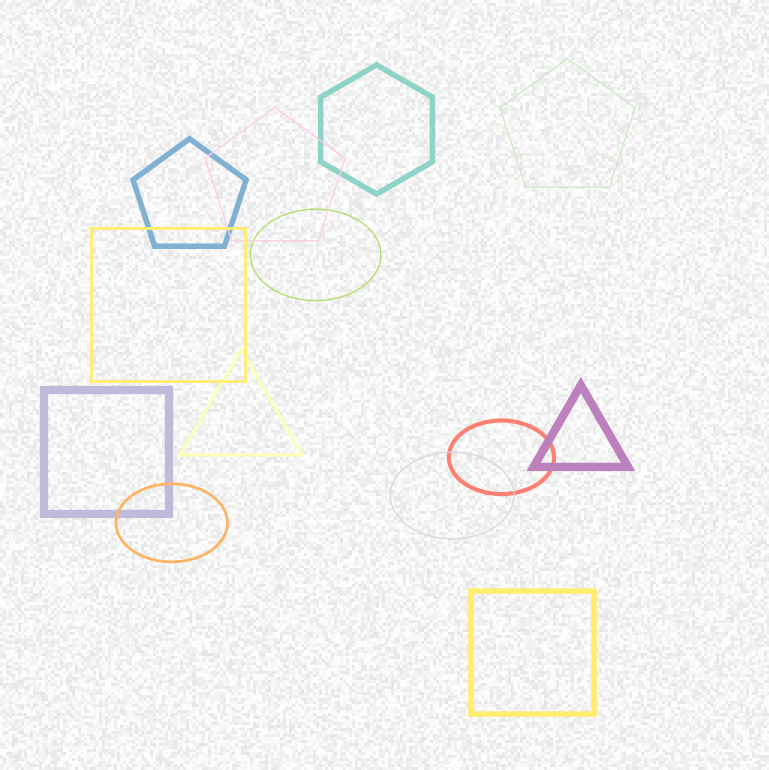[{"shape": "hexagon", "thickness": 2, "radius": 0.42, "center": [0.489, 0.832]}, {"shape": "triangle", "thickness": 1, "radius": 0.46, "center": [0.313, 0.455]}, {"shape": "square", "thickness": 3, "radius": 0.4, "center": [0.138, 0.413]}, {"shape": "oval", "thickness": 1.5, "radius": 0.34, "center": [0.651, 0.406]}, {"shape": "pentagon", "thickness": 2, "radius": 0.39, "center": [0.246, 0.743]}, {"shape": "oval", "thickness": 1, "radius": 0.36, "center": [0.223, 0.321]}, {"shape": "oval", "thickness": 0.5, "radius": 0.42, "center": [0.41, 0.669]}, {"shape": "pentagon", "thickness": 0.5, "radius": 0.48, "center": [0.357, 0.765]}, {"shape": "oval", "thickness": 0.5, "radius": 0.4, "center": [0.587, 0.357]}, {"shape": "triangle", "thickness": 3, "radius": 0.35, "center": [0.754, 0.429]}, {"shape": "pentagon", "thickness": 0.5, "radius": 0.46, "center": [0.737, 0.832]}, {"shape": "square", "thickness": 2, "radius": 0.4, "center": [0.692, 0.153]}, {"shape": "square", "thickness": 1, "radius": 0.5, "center": [0.218, 0.605]}]